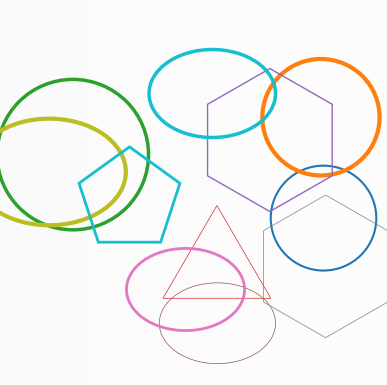[{"shape": "circle", "thickness": 1.5, "radius": 0.68, "center": [0.835, 0.433]}, {"shape": "circle", "thickness": 3, "radius": 0.76, "center": [0.828, 0.695]}, {"shape": "circle", "thickness": 2.5, "radius": 0.98, "center": [0.188, 0.598]}, {"shape": "triangle", "thickness": 0.5, "radius": 0.8, "center": [0.56, 0.306]}, {"shape": "hexagon", "thickness": 1, "radius": 0.93, "center": [0.696, 0.636]}, {"shape": "oval", "thickness": 0.5, "radius": 0.75, "center": [0.561, 0.16]}, {"shape": "oval", "thickness": 2, "radius": 0.76, "center": [0.479, 0.248]}, {"shape": "hexagon", "thickness": 0.5, "radius": 0.93, "center": [0.84, 0.308]}, {"shape": "oval", "thickness": 3, "radius": 0.99, "center": [0.127, 0.553]}, {"shape": "oval", "thickness": 2.5, "radius": 0.82, "center": [0.548, 0.757]}, {"shape": "pentagon", "thickness": 2, "radius": 0.68, "center": [0.334, 0.482]}]